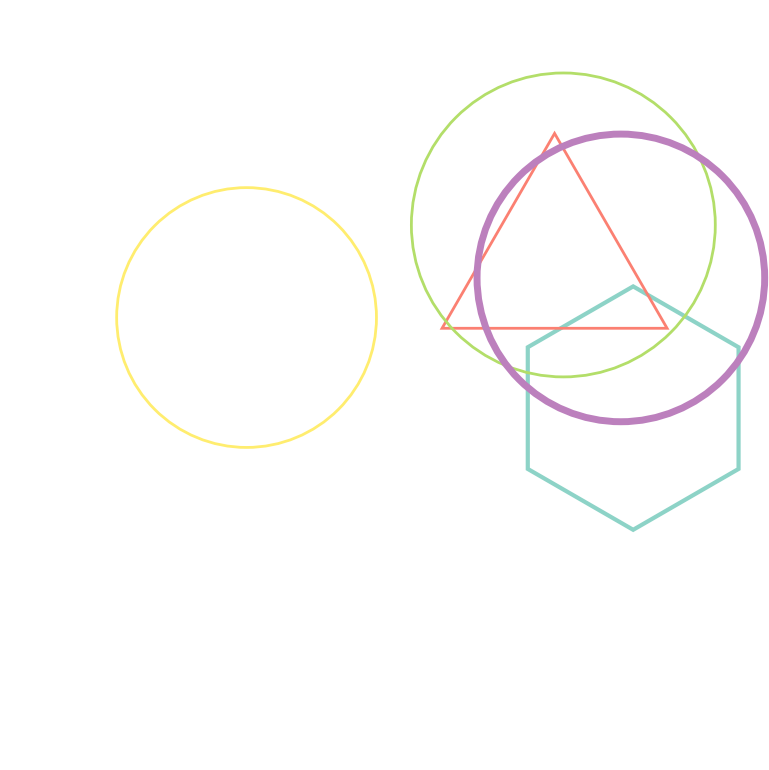[{"shape": "hexagon", "thickness": 1.5, "radius": 0.79, "center": [0.822, 0.47]}, {"shape": "triangle", "thickness": 1, "radius": 0.84, "center": [0.72, 0.658]}, {"shape": "circle", "thickness": 1, "radius": 0.99, "center": [0.732, 0.708]}, {"shape": "circle", "thickness": 2.5, "radius": 0.93, "center": [0.806, 0.639]}, {"shape": "circle", "thickness": 1, "radius": 0.84, "center": [0.32, 0.588]}]